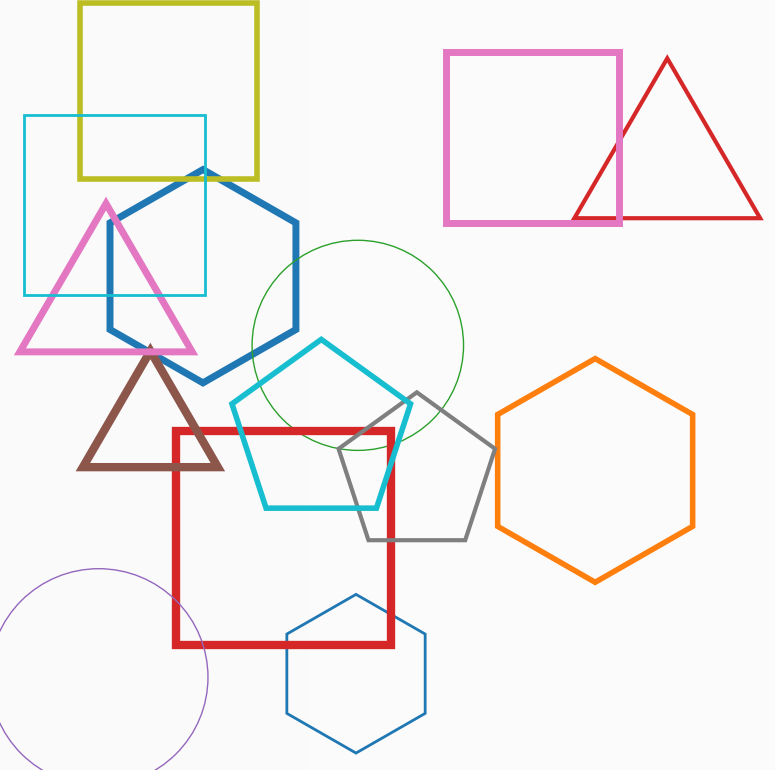[{"shape": "hexagon", "thickness": 2.5, "radius": 0.69, "center": [0.262, 0.641]}, {"shape": "hexagon", "thickness": 1, "radius": 0.52, "center": [0.459, 0.125]}, {"shape": "hexagon", "thickness": 2, "radius": 0.73, "center": [0.768, 0.389]}, {"shape": "circle", "thickness": 0.5, "radius": 0.68, "center": [0.462, 0.552]}, {"shape": "triangle", "thickness": 1.5, "radius": 0.69, "center": [0.861, 0.786]}, {"shape": "square", "thickness": 3, "radius": 0.7, "center": [0.366, 0.301]}, {"shape": "circle", "thickness": 0.5, "radius": 0.7, "center": [0.127, 0.121]}, {"shape": "triangle", "thickness": 3, "radius": 0.5, "center": [0.194, 0.444]}, {"shape": "triangle", "thickness": 2.5, "radius": 0.64, "center": [0.137, 0.607]}, {"shape": "square", "thickness": 2.5, "radius": 0.56, "center": [0.688, 0.821]}, {"shape": "pentagon", "thickness": 1.5, "radius": 0.53, "center": [0.538, 0.384]}, {"shape": "square", "thickness": 2, "radius": 0.57, "center": [0.218, 0.882]}, {"shape": "square", "thickness": 1, "radius": 0.58, "center": [0.148, 0.734]}, {"shape": "pentagon", "thickness": 2, "radius": 0.61, "center": [0.415, 0.438]}]